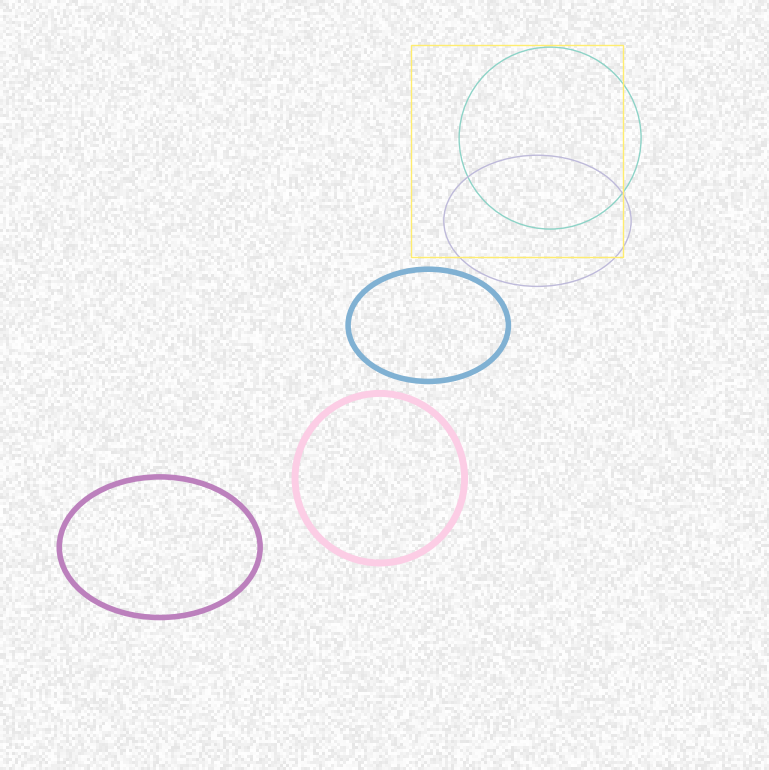[{"shape": "circle", "thickness": 0.5, "radius": 0.59, "center": [0.714, 0.821]}, {"shape": "oval", "thickness": 0.5, "radius": 0.61, "center": [0.698, 0.713]}, {"shape": "oval", "thickness": 2, "radius": 0.52, "center": [0.556, 0.578]}, {"shape": "circle", "thickness": 2.5, "radius": 0.55, "center": [0.493, 0.379]}, {"shape": "oval", "thickness": 2, "radius": 0.65, "center": [0.207, 0.289]}, {"shape": "square", "thickness": 0.5, "radius": 0.69, "center": [0.671, 0.804]}]